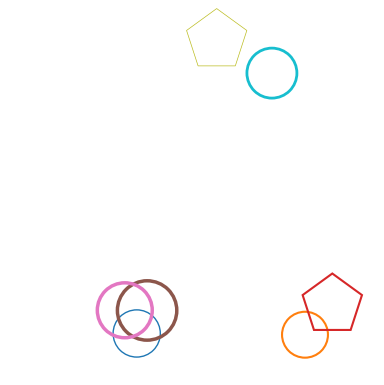[{"shape": "circle", "thickness": 1, "radius": 0.31, "center": [0.355, 0.134]}, {"shape": "circle", "thickness": 1.5, "radius": 0.3, "center": [0.792, 0.131]}, {"shape": "pentagon", "thickness": 1.5, "radius": 0.41, "center": [0.863, 0.209]}, {"shape": "circle", "thickness": 2.5, "radius": 0.39, "center": [0.382, 0.194]}, {"shape": "circle", "thickness": 2.5, "radius": 0.36, "center": [0.324, 0.194]}, {"shape": "pentagon", "thickness": 0.5, "radius": 0.41, "center": [0.563, 0.895]}, {"shape": "circle", "thickness": 2, "radius": 0.32, "center": [0.706, 0.81]}]